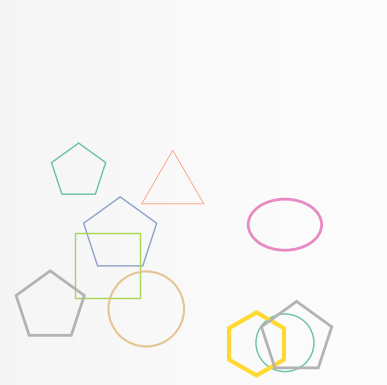[{"shape": "circle", "thickness": 1, "radius": 0.37, "center": [0.735, 0.11]}, {"shape": "pentagon", "thickness": 1, "radius": 0.37, "center": [0.203, 0.555]}, {"shape": "triangle", "thickness": 0.5, "radius": 0.46, "center": [0.446, 0.517]}, {"shape": "pentagon", "thickness": 1, "radius": 0.5, "center": [0.31, 0.39]}, {"shape": "oval", "thickness": 2, "radius": 0.47, "center": [0.735, 0.416]}, {"shape": "square", "thickness": 1, "radius": 0.42, "center": [0.279, 0.31]}, {"shape": "hexagon", "thickness": 3, "radius": 0.41, "center": [0.662, 0.107]}, {"shape": "circle", "thickness": 1.5, "radius": 0.49, "center": [0.377, 0.197]}, {"shape": "pentagon", "thickness": 2, "radius": 0.46, "center": [0.13, 0.204]}, {"shape": "pentagon", "thickness": 2, "radius": 0.48, "center": [0.765, 0.122]}]